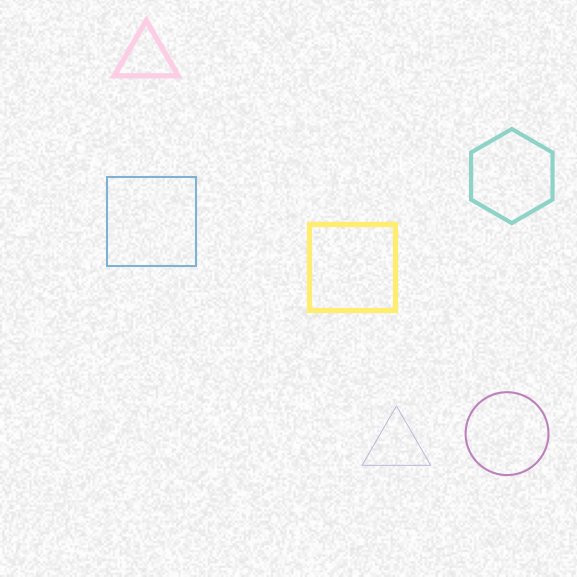[{"shape": "hexagon", "thickness": 2, "radius": 0.41, "center": [0.886, 0.694]}, {"shape": "triangle", "thickness": 0.5, "radius": 0.34, "center": [0.686, 0.228]}, {"shape": "square", "thickness": 1, "radius": 0.39, "center": [0.262, 0.615]}, {"shape": "triangle", "thickness": 2.5, "radius": 0.32, "center": [0.253, 0.9]}, {"shape": "circle", "thickness": 1, "radius": 0.36, "center": [0.878, 0.248]}, {"shape": "square", "thickness": 2.5, "radius": 0.37, "center": [0.609, 0.537]}]